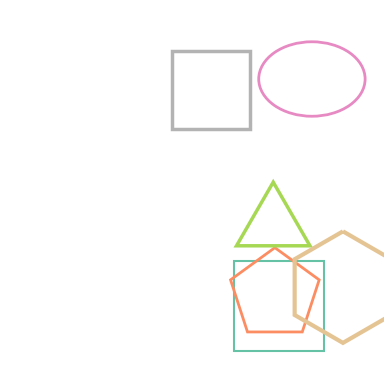[{"shape": "square", "thickness": 1.5, "radius": 0.59, "center": [0.725, 0.205]}, {"shape": "pentagon", "thickness": 2, "radius": 0.61, "center": [0.714, 0.236]}, {"shape": "oval", "thickness": 2, "radius": 0.69, "center": [0.81, 0.795]}, {"shape": "triangle", "thickness": 2.5, "radius": 0.55, "center": [0.71, 0.417]}, {"shape": "hexagon", "thickness": 3, "radius": 0.72, "center": [0.891, 0.254]}, {"shape": "square", "thickness": 2.5, "radius": 0.51, "center": [0.547, 0.766]}]